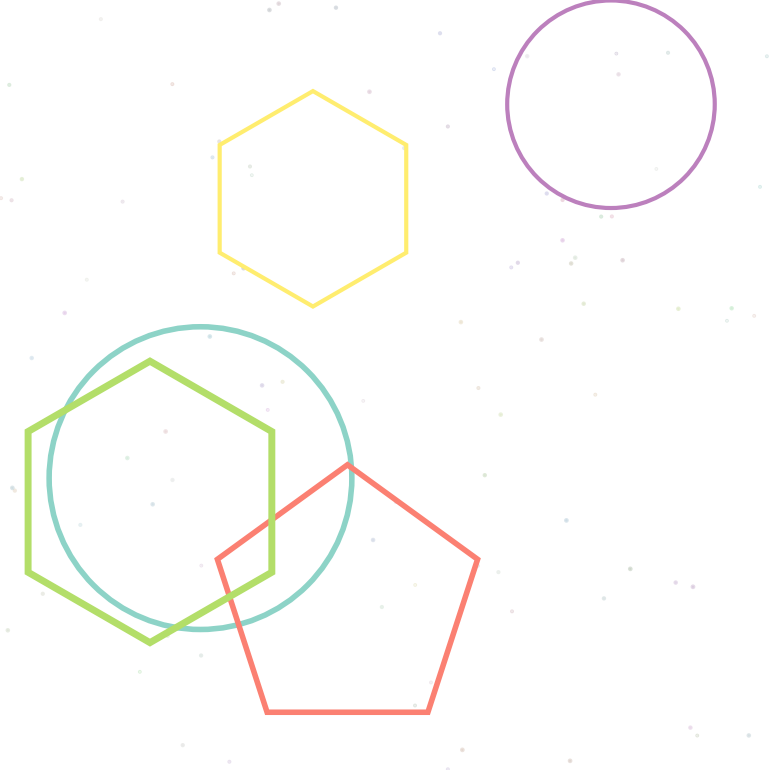[{"shape": "circle", "thickness": 2, "radius": 0.98, "center": [0.26, 0.379]}, {"shape": "pentagon", "thickness": 2, "radius": 0.89, "center": [0.451, 0.219]}, {"shape": "hexagon", "thickness": 2.5, "radius": 0.91, "center": [0.195, 0.348]}, {"shape": "circle", "thickness": 1.5, "radius": 0.67, "center": [0.793, 0.865]}, {"shape": "hexagon", "thickness": 1.5, "radius": 0.7, "center": [0.406, 0.742]}]